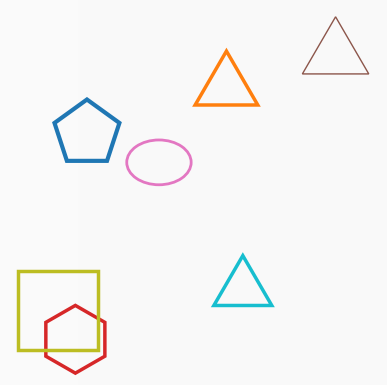[{"shape": "pentagon", "thickness": 3, "radius": 0.44, "center": [0.224, 0.653]}, {"shape": "triangle", "thickness": 2.5, "radius": 0.47, "center": [0.584, 0.774]}, {"shape": "hexagon", "thickness": 2.5, "radius": 0.44, "center": [0.194, 0.119]}, {"shape": "triangle", "thickness": 1, "radius": 0.49, "center": [0.866, 0.857]}, {"shape": "oval", "thickness": 2, "radius": 0.42, "center": [0.41, 0.578]}, {"shape": "square", "thickness": 2.5, "radius": 0.52, "center": [0.149, 0.193]}, {"shape": "triangle", "thickness": 2.5, "radius": 0.43, "center": [0.627, 0.25]}]